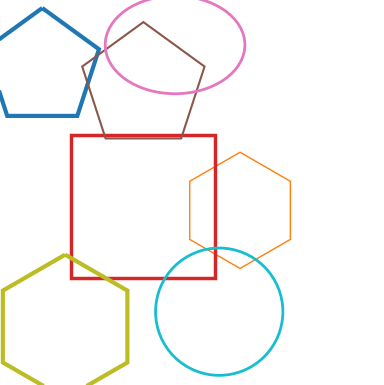[{"shape": "pentagon", "thickness": 3, "radius": 0.77, "center": [0.11, 0.824]}, {"shape": "hexagon", "thickness": 1, "radius": 0.75, "center": [0.623, 0.454]}, {"shape": "square", "thickness": 2.5, "radius": 0.93, "center": [0.372, 0.464]}, {"shape": "pentagon", "thickness": 1.5, "radius": 0.84, "center": [0.372, 0.776]}, {"shape": "oval", "thickness": 2, "radius": 0.91, "center": [0.455, 0.884]}, {"shape": "hexagon", "thickness": 3, "radius": 0.93, "center": [0.169, 0.152]}, {"shape": "circle", "thickness": 2, "radius": 0.83, "center": [0.569, 0.19]}]